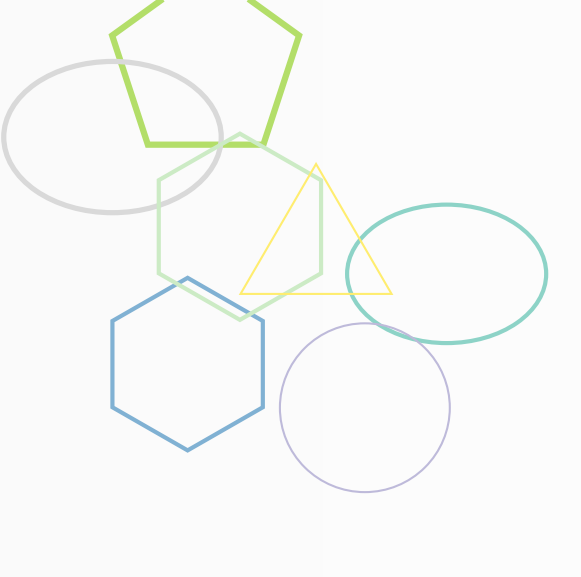[{"shape": "oval", "thickness": 2, "radius": 0.86, "center": [0.768, 0.525]}, {"shape": "circle", "thickness": 1, "radius": 0.73, "center": [0.628, 0.293]}, {"shape": "hexagon", "thickness": 2, "radius": 0.75, "center": [0.323, 0.369]}, {"shape": "pentagon", "thickness": 3, "radius": 0.85, "center": [0.354, 0.885]}, {"shape": "oval", "thickness": 2.5, "radius": 0.94, "center": [0.194, 0.762]}, {"shape": "hexagon", "thickness": 2, "radius": 0.81, "center": [0.413, 0.606]}, {"shape": "triangle", "thickness": 1, "radius": 0.75, "center": [0.544, 0.565]}]